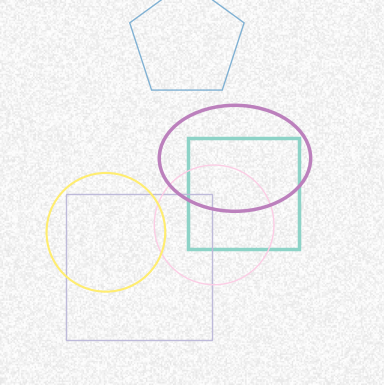[{"shape": "square", "thickness": 2.5, "radius": 0.72, "center": [0.632, 0.497]}, {"shape": "square", "thickness": 1, "radius": 0.94, "center": [0.361, 0.306]}, {"shape": "pentagon", "thickness": 1, "radius": 0.78, "center": [0.485, 0.892]}, {"shape": "circle", "thickness": 1, "radius": 0.78, "center": [0.556, 0.416]}, {"shape": "oval", "thickness": 2.5, "radius": 0.98, "center": [0.61, 0.589]}, {"shape": "circle", "thickness": 1.5, "radius": 0.77, "center": [0.275, 0.397]}]